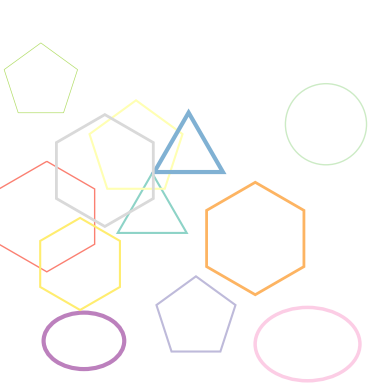[{"shape": "triangle", "thickness": 1.5, "radius": 0.52, "center": [0.395, 0.447]}, {"shape": "pentagon", "thickness": 1.5, "radius": 0.63, "center": [0.353, 0.612]}, {"shape": "pentagon", "thickness": 1.5, "radius": 0.54, "center": [0.509, 0.174]}, {"shape": "hexagon", "thickness": 1, "radius": 0.72, "center": [0.122, 0.437]}, {"shape": "triangle", "thickness": 3, "radius": 0.51, "center": [0.49, 0.605]}, {"shape": "hexagon", "thickness": 2, "radius": 0.73, "center": [0.663, 0.38]}, {"shape": "pentagon", "thickness": 0.5, "radius": 0.5, "center": [0.106, 0.788]}, {"shape": "oval", "thickness": 2.5, "radius": 0.68, "center": [0.799, 0.106]}, {"shape": "hexagon", "thickness": 2, "radius": 0.73, "center": [0.272, 0.557]}, {"shape": "oval", "thickness": 3, "radius": 0.52, "center": [0.218, 0.115]}, {"shape": "circle", "thickness": 1, "radius": 0.53, "center": [0.847, 0.677]}, {"shape": "hexagon", "thickness": 1.5, "radius": 0.6, "center": [0.208, 0.314]}]